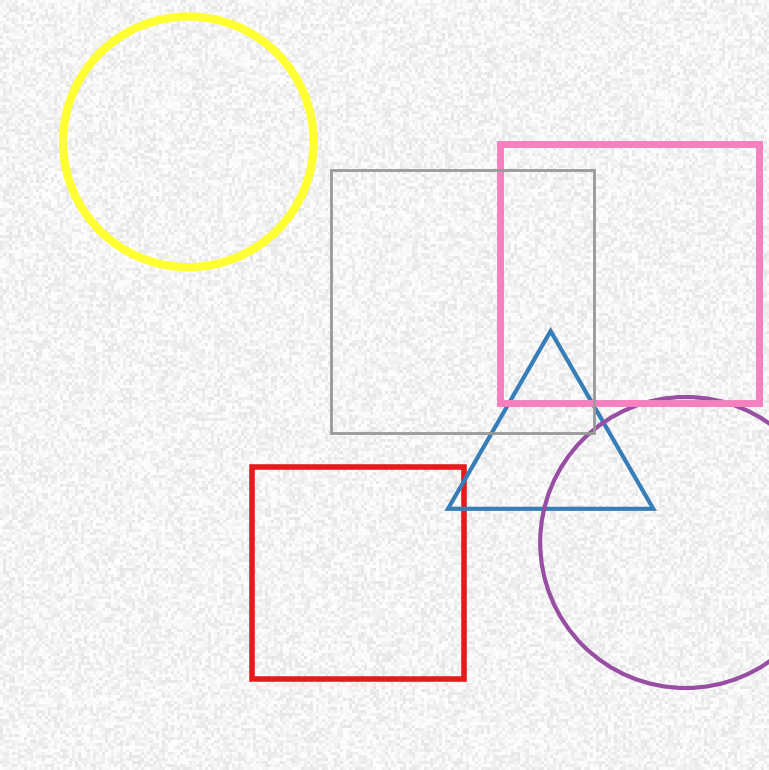[{"shape": "square", "thickness": 2, "radius": 0.69, "center": [0.465, 0.256]}, {"shape": "triangle", "thickness": 1.5, "radius": 0.77, "center": [0.715, 0.416]}, {"shape": "circle", "thickness": 1.5, "radius": 0.94, "center": [0.891, 0.295]}, {"shape": "circle", "thickness": 3, "radius": 0.81, "center": [0.245, 0.816]}, {"shape": "square", "thickness": 2.5, "radius": 0.84, "center": [0.818, 0.645]}, {"shape": "square", "thickness": 1, "radius": 0.85, "center": [0.601, 0.608]}]